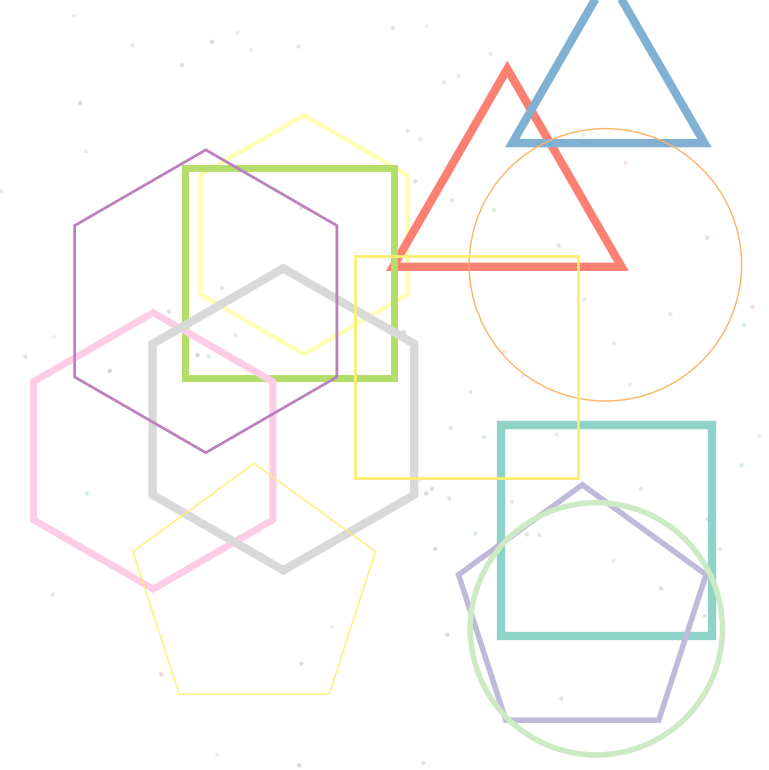[{"shape": "square", "thickness": 3, "radius": 0.69, "center": [0.788, 0.311]}, {"shape": "hexagon", "thickness": 1.5, "radius": 0.78, "center": [0.395, 0.695]}, {"shape": "pentagon", "thickness": 2, "radius": 0.84, "center": [0.756, 0.201]}, {"shape": "triangle", "thickness": 3, "radius": 0.86, "center": [0.659, 0.739]}, {"shape": "triangle", "thickness": 3, "radius": 0.72, "center": [0.79, 0.886]}, {"shape": "circle", "thickness": 0.5, "radius": 0.88, "center": [0.786, 0.656]}, {"shape": "square", "thickness": 2.5, "radius": 0.68, "center": [0.376, 0.645]}, {"shape": "hexagon", "thickness": 2.5, "radius": 0.9, "center": [0.199, 0.415]}, {"shape": "hexagon", "thickness": 3, "radius": 0.98, "center": [0.368, 0.455]}, {"shape": "hexagon", "thickness": 1, "radius": 0.98, "center": [0.267, 0.609]}, {"shape": "circle", "thickness": 2, "radius": 0.82, "center": [0.774, 0.183]}, {"shape": "square", "thickness": 1, "radius": 0.72, "center": [0.606, 0.523]}, {"shape": "pentagon", "thickness": 0.5, "radius": 0.83, "center": [0.33, 0.232]}]